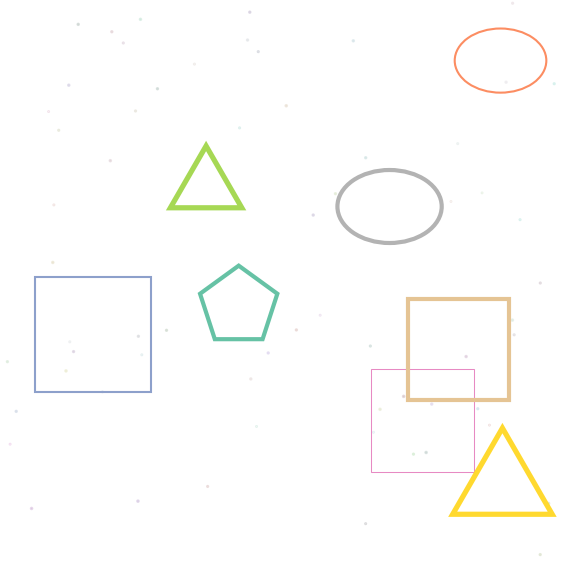[{"shape": "pentagon", "thickness": 2, "radius": 0.35, "center": [0.413, 0.469]}, {"shape": "oval", "thickness": 1, "radius": 0.4, "center": [0.867, 0.894]}, {"shape": "square", "thickness": 1, "radius": 0.5, "center": [0.161, 0.42]}, {"shape": "square", "thickness": 0.5, "radius": 0.44, "center": [0.731, 0.271]}, {"shape": "triangle", "thickness": 2.5, "radius": 0.36, "center": [0.357, 0.675]}, {"shape": "triangle", "thickness": 2.5, "radius": 0.5, "center": [0.87, 0.158]}, {"shape": "square", "thickness": 2, "radius": 0.43, "center": [0.794, 0.394]}, {"shape": "oval", "thickness": 2, "radius": 0.45, "center": [0.675, 0.642]}]